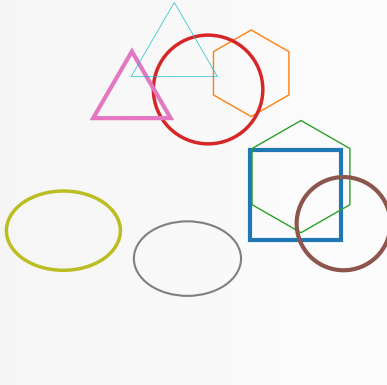[{"shape": "square", "thickness": 3, "radius": 0.58, "center": [0.763, 0.493]}, {"shape": "hexagon", "thickness": 1, "radius": 0.56, "center": [0.648, 0.81]}, {"shape": "hexagon", "thickness": 1, "radius": 0.73, "center": [0.777, 0.541]}, {"shape": "circle", "thickness": 2.5, "radius": 0.71, "center": [0.537, 0.768]}, {"shape": "circle", "thickness": 3, "radius": 0.61, "center": [0.887, 0.419]}, {"shape": "triangle", "thickness": 3, "radius": 0.58, "center": [0.34, 0.751]}, {"shape": "oval", "thickness": 1.5, "radius": 0.69, "center": [0.484, 0.328]}, {"shape": "oval", "thickness": 2.5, "radius": 0.74, "center": [0.164, 0.401]}, {"shape": "triangle", "thickness": 0.5, "radius": 0.64, "center": [0.45, 0.865]}]